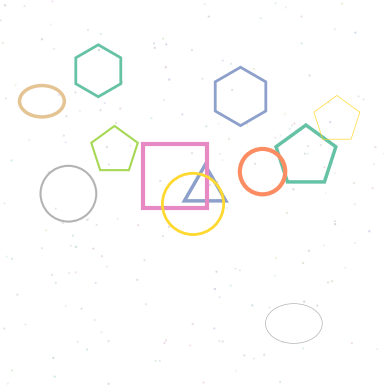[{"shape": "pentagon", "thickness": 2.5, "radius": 0.41, "center": [0.795, 0.594]}, {"shape": "hexagon", "thickness": 2, "radius": 0.34, "center": [0.255, 0.816]}, {"shape": "circle", "thickness": 3, "radius": 0.29, "center": [0.682, 0.554]}, {"shape": "triangle", "thickness": 2.5, "radius": 0.31, "center": [0.533, 0.509]}, {"shape": "hexagon", "thickness": 2, "radius": 0.38, "center": [0.625, 0.75]}, {"shape": "square", "thickness": 3, "radius": 0.41, "center": [0.455, 0.543]}, {"shape": "pentagon", "thickness": 1.5, "radius": 0.32, "center": [0.297, 0.609]}, {"shape": "circle", "thickness": 2, "radius": 0.4, "center": [0.501, 0.47]}, {"shape": "pentagon", "thickness": 0.5, "radius": 0.31, "center": [0.875, 0.689]}, {"shape": "oval", "thickness": 2.5, "radius": 0.29, "center": [0.109, 0.737]}, {"shape": "circle", "thickness": 1.5, "radius": 0.36, "center": [0.178, 0.497]}, {"shape": "oval", "thickness": 0.5, "radius": 0.37, "center": [0.763, 0.16]}]